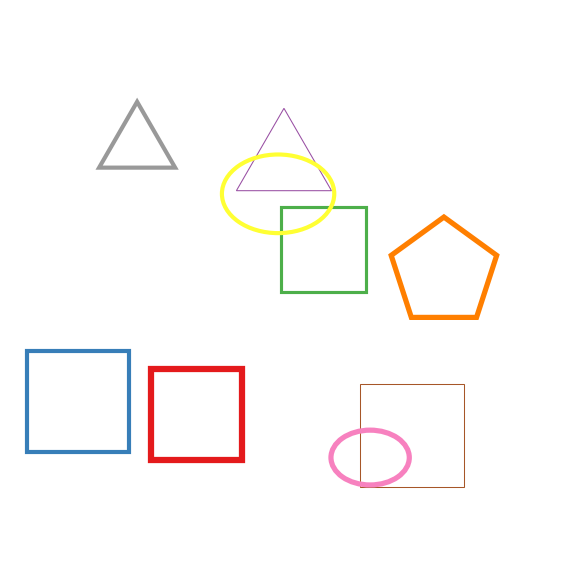[{"shape": "square", "thickness": 3, "radius": 0.39, "center": [0.34, 0.282]}, {"shape": "square", "thickness": 2, "radius": 0.44, "center": [0.135, 0.304]}, {"shape": "square", "thickness": 1.5, "radius": 0.37, "center": [0.56, 0.567]}, {"shape": "triangle", "thickness": 0.5, "radius": 0.48, "center": [0.492, 0.716]}, {"shape": "pentagon", "thickness": 2.5, "radius": 0.48, "center": [0.769, 0.527]}, {"shape": "oval", "thickness": 2, "radius": 0.49, "center": [0.482, 0.664]}, {"shape": "square", "thickness": 0.5, "radius": 0.45, "center": [0.714, 0.245]}, {"shape": "oval", "thickness": 2.5, "radius": 0.34, "center": [0.641, 0.207]}, {"shape": "triangle", "thickness": 2, "radius": 0.38, "center": [0.237, 0.747]}]